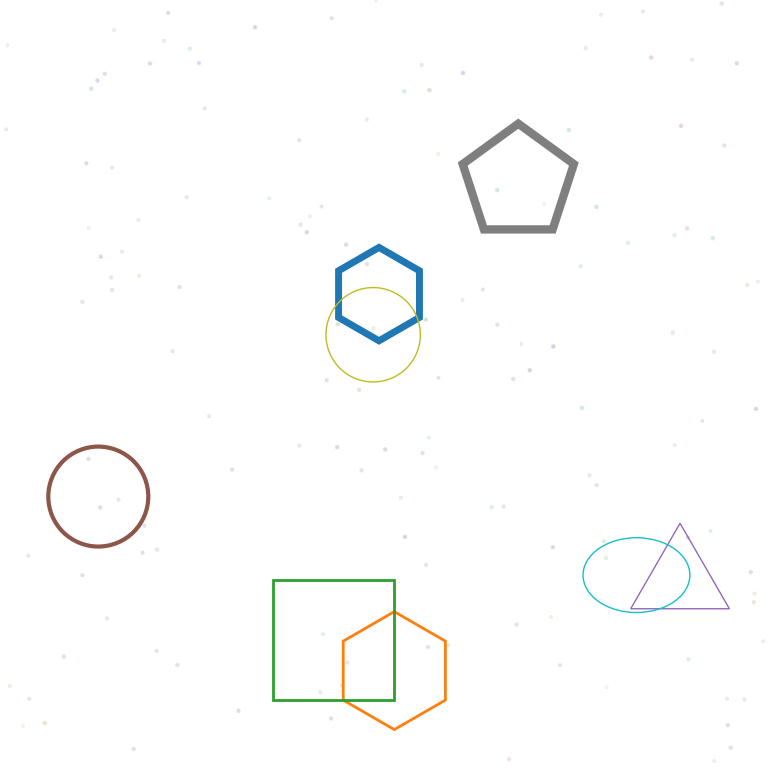[{"shape": "hexagon", "thickness": 2.5, "radius": 0.3, "center": [0.492, 0.618]}, {"shape": "hexagon", "thickness": 1, "radius": 0.38, "center": [0.512, 0.129]}, {"shape": "square", "thickness": 1, "radius": 0.39, "center": [0.433, 0.169]}, {"shape": "triangle", "thickness": 0.5, "radius": 0.37, "center": [0.883, 0.246]}, {"shape": "circle", "thickness": 1.5, "radius": 0.32, "center": [0.128, 0.355]}, {"shape": "pentagon", "thickness": 3, "radius": 0.38, "center": [0.673, 0.763]}, {"shape": "circle", "thickness": 0.5, "radius": 0.31, "center": [0.485, 0.565]}, {"shape": "oval", "thickness": 0.5, "radius": 0.35, "center": [0.827, 0.253]}]